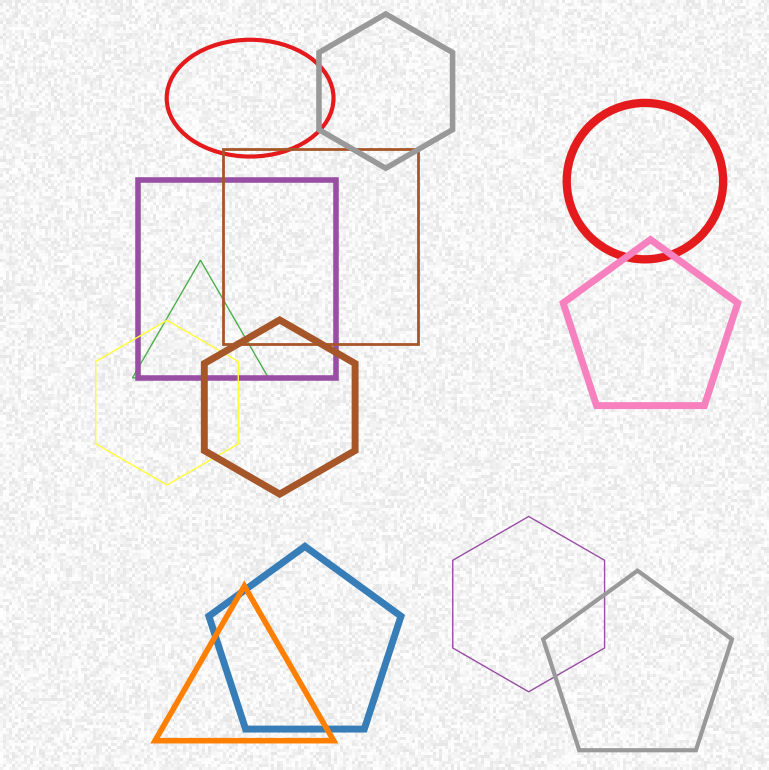[{"shape": "oval", "thickness": 1.5, "radius": 0.54, "center": [0.325, 0.873]}, {"shape": "circle", "thickness": 3, "radius": 0.51, "center": [0.838, 0.765]}, {"shape": "pentagon", "thickness": 2.5, "radius": 0.66, "center": [0.396, 0.159]}, {"shape": "triangle", "thickness": 0.5, "radius": 0.51, "center": [0.26, 0.56]}, {"shape": "square", "thickness": 2, "radius": 0.64, "center": [0.308, 0.638]}, {"shape": "hexagon", "thickness": 0.5, "radius": 0.57, "center": [0.687, 0.215]}, {"shape": "triangle", "thickness": 2, "radius": 0.67, "center": [0.317, 0.105]}, {"shape": "hexagon", "thickness": 0.5, "radius": 0.53, "center": [0.217, 0.477]}, {"shape": "hexagon", "thickness": 2.5, "radius": 0.57, "center": [0.363, 0.471]}, {"shape": "square", "thickness": 1, "radius": 0.63, "center": [0.416, 0.68]}, {"shape": "pentagon", "thickness": 2.5, "radius": 0.6, "center": [0.845, 0.57]}, {"shape": "pentagon", "thickness": 1.5, "radius": 0.64, "center": [0.828, 0.13]}, {"shape": "hexagon", "thickness": 2, "radius": 0.5, "center": [0.501, 0.882]}]